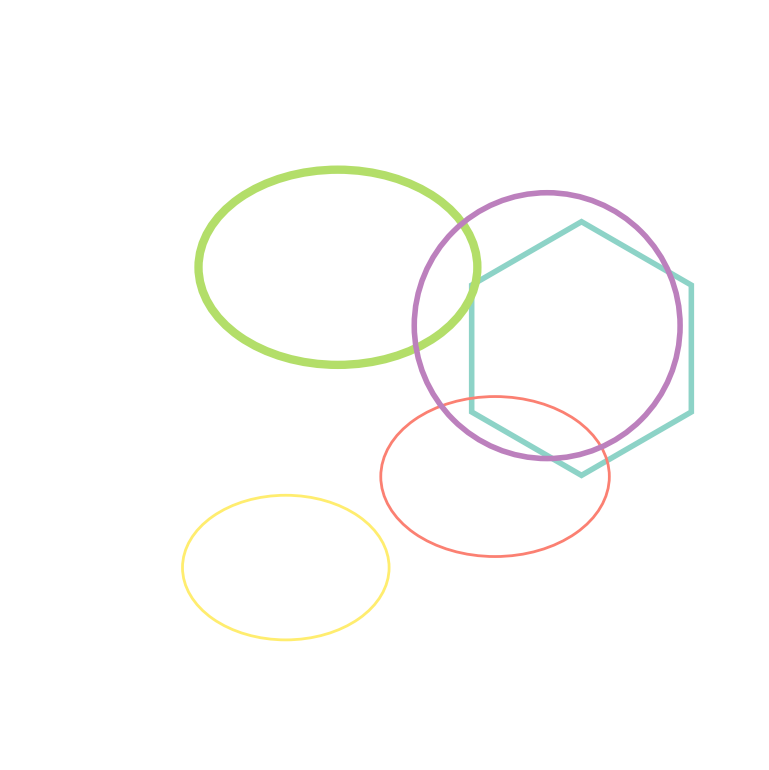[{"shape": "hexagon", "thickness": 2, "radius": 0.82, "center": [0.755, 0.547]}, {"shape": "oval", "thickness": 1, "radius": 0.74, "center": [0.643, 0.381]}, {"shape": "oval", "thickness": 3, "radius": 0.91, "center": [0.439, 0.653]}, {"shape": "circle", "thickness": 2, "radius": 0.86, "center": [0.711, 0.577]}, {"shape": "oval", "thickness": 1, "radius": 0.67, "center": [0.371, 0.263]}]